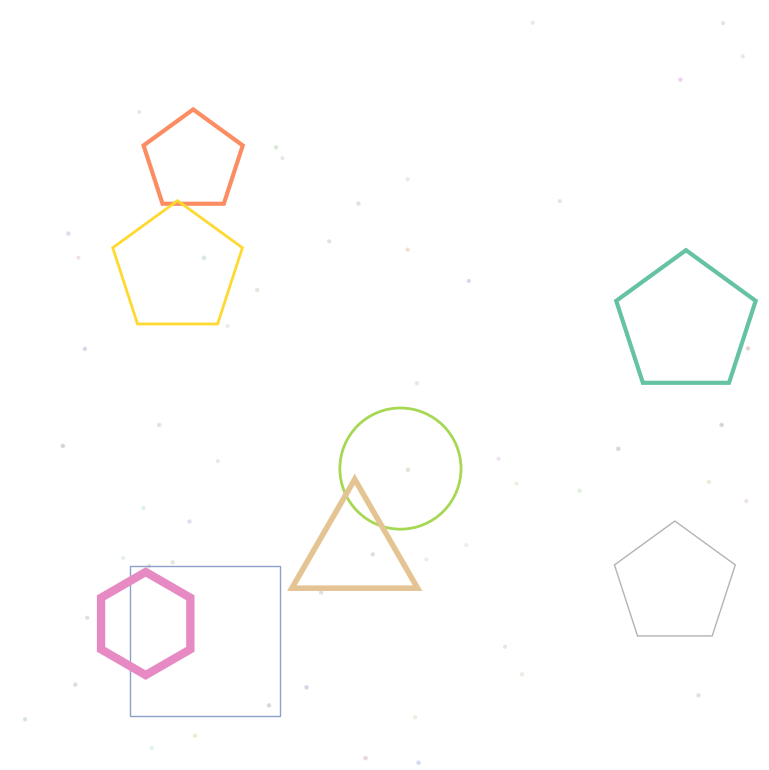[{"shape": "pentagon", "thickness": 1.5, "radius": 0.48, "center": [0.891, 0.58]}, {"shape": "pentagon", "thickness": 1.5, "radius": 0.34, "center": [0.251, 0.79]}, {"shape": "square", "thickness": 0.5, "radius": 0.49, "center": [0.266, 0.168]}, {"shape": "hexagon", "thickness": 3, "radius": 0.33, "center": [0.189, 0.19]}, {"shape": "circle", "thickness": 1, "radius": 0.39, "center": [0.52, 0.391]}, {"shape": "pentagon", "thickness": 1, "radius": 0.44, "center": [0.231, 0.651]}, {"shape": "triangle", "thickness": 2, "radius": 0.47, "center": [0.461, 0.283]}, {"shape": "pentagon", "thickness": 0.5, "radius": 0.41, "center": [0.876, 0.241]}]